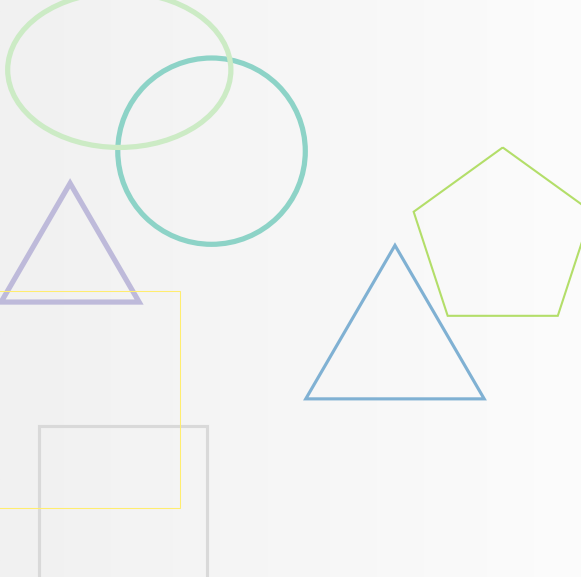[{"shape": "circle", "thickness": 2.5, "radius": 0.81, "center": [0.364, 0.737]}, {"shape": "triangle", "thickness": 2.5, "radius": 0.69, "center": [0.121, 0.545]}, {"shape": "triangle", "thickness": 1.5, "radius": 0.89, "center": [0.68, 0.397]}, {"shape": "pentagon", "thickness": 1, "radius": 0.81, "center": [0.865, 0.583]}, {"shape": "square", "thickness": 1.5, "radius": 0.72, "center": [0.212, 0.117]}, {"shape": "oval", "thickness": 2.5, "radius": 0.96, "center": [0.205, 0.878]}, {"shape": "square", "thickness": 0.5, "radius": 0.94, "center": [0.122, 0.308]}]